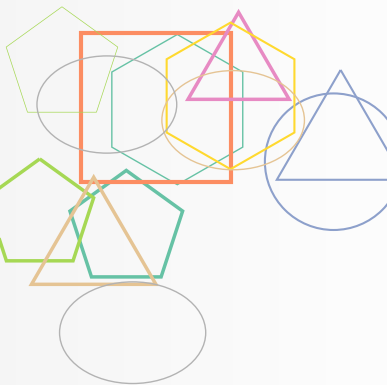[{"shape": "hexagon", "thickness": 1, "radius": 0.98, "center": [0.458, 0.715]}, {"shape": "pentagon", "thickness": 2.5, "radius": 0.76, "center": [0.326, 0.404]}, {"shape": "square", "thickness": 3, "radius": 0.96, "center": [0.403, 0.721]}, {"shape": "circle", "thickness": 1.5, "radius": 0.89, "center": [0.861, 0.58]}, {"shape": "triangle", "thickness": 1.5, "radius": 0.95, "center": [0.879, 0.628]}, {"shape": "triangle", "thickness": 2.5, "radius": 0.75, "center": [0.616, 0.817]}, {"shape": "pentagon", "thickness": 2.5, "radius": 0.73, "center": [0.102, 0.441]}, {"shape": "pentagon", "thickness": 0.5, "radius": 0.76, "center": [0.16, 0.831]}, {"shape": "hexagon", "thickness": 1.5, "radius": 0.95, "center": [0.595, 0.751]}, {"shape": "triangle", "thickness": 2.5, "radius": 0.93, "center": [0.242, 0.354]}, {"shape": "oval", "thickness": 1, "radius": 0.92, "center": [0.602, 0.688]}, {"shape": "oval", "thickness": 1, "radius": 0.9, "center": [0.276, 0.729]}, {"shape": "oval", "thickness": 1, "radius": 0.94, "center": [0.342, 0.136]}]